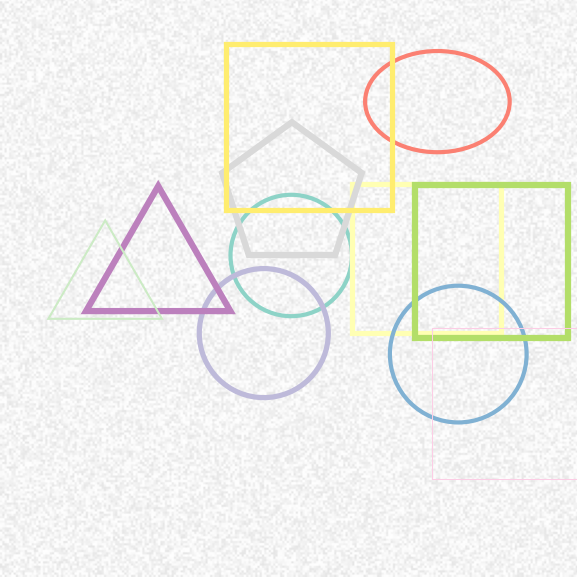[{"shape": "circle", "thickness": 2, "radius": 0.53, "center": [0.504, 0.557]}, {"shape": "square", "thickness": 2.5, "radius": 0.65, "center": [0.739, 0.551]}, {"shape": "circle", "thickness": 2.5, "radius": 0.56, "center": [0.457, 0.422]}, {"shape": "oval", "thickness": 2, "radius": 0.63, "center": [0.757, 0.823]}, {"shape": "circle", "thickness": 2, "radius": 0.59, "center": [0.794, 0.386]}, {"shape": "square", "thickness": 3, "radius": 0.66, "center": [0.851, 0.546]}, {"shape": "square", "thickness": 0.5, "radius": 0.65, "center": [0.88, 0.301]}, {"shape": "pentagon", "thickness": 3, "radius": 0.64, "center": [0.505, 0.66]}, {"shape": "triangle", "thickness": 3, "radius": 0.72, "center": [0.274, 0.533]}, {"shape": "triangle", "thickness": 1, "radius": 0.57, "center": [0.182, 0.504]}, {"shape": "square", "thickness": 2.5, "radius": 0.72, "center": [0.535, 0.779]}]